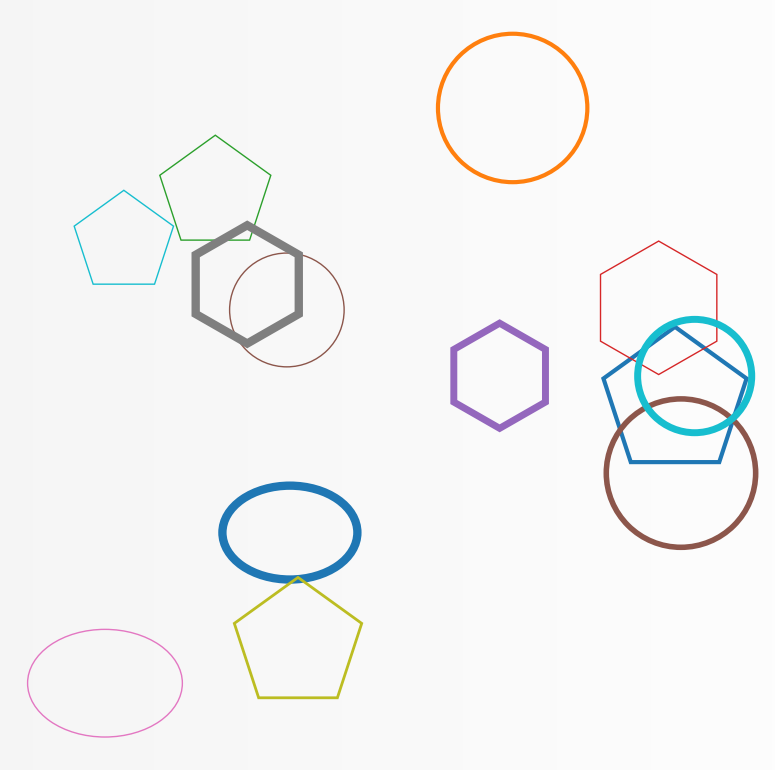[{"shape": "oval", "thickness": 3, "radius": 0.44, "center": [0.374, 0.308]}, {"shape": "pentagon", "thickness": 1.5, "radius": 0.49, "center": [0.871, 0.478]}, {"shape": "circle", "thickness": 1.5, "radius": 0.48, "center": [0.661, 0.86]}, {"shape": "pentagon", "thickness": 0.5, "radius": 0.38, "center": [0.278, 0.749]}, {"shape": "hexagon", "thickness": 0.5, "radius": 0.43, "center": [0.85, 0.6]}, {"shape": "hexagon", "thickness": 2.5, "radius": 0.34, "center": [0.645, 0.512]}, {"shape": "circle", "thickness": 2, "radius": 0.48, "center": [0.879, 0.386]}, {"shape": "circle", "thickness": 0.5, "radius": 0.37, "center": [0.37, 0.597]}, {"shape": "oval", "thickness": 0.5, "radius": 0.5, "center": [0.135, 0.113]}, {"shape": "hexagon", "thickness": 3, "radius": 0.38, "center": [0.319, 0.631]}, {"shape": "pentagon", "thickness": 1, "radius": 0.43, "center": [0.385, 0.164]}, {"shape": "circle", "thickness": 2.5, "radius": 0.37, "center": [0.896, 0.512]}, {"shape": "pentagon", "thickness": 0.5, "radius": 0.34, "center": [0.16, 0.685]}]